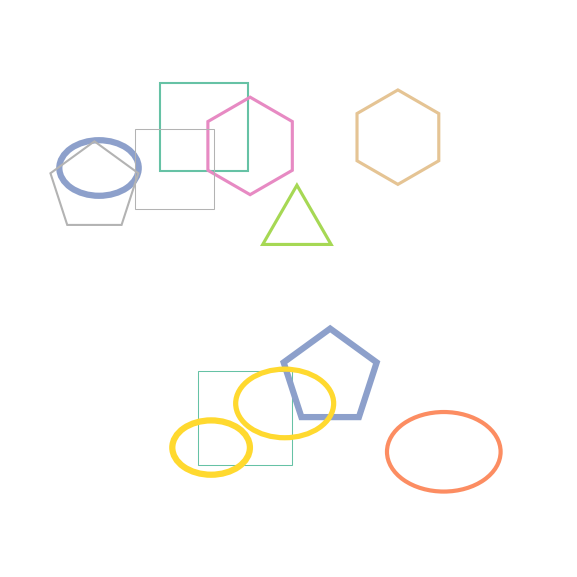[{"shape": "square", "thickness": 0.5, "radius": 0.41, "center": [0.424, 0.275]}, {"shape": "square", "thickness": 1, "radius": 0.38, "center": [0.353, 0.78]}, {"shape": "oval", "thickness": 2, "radius": 0.49, "center": [0.768, 0.217]}, {"shape": "oval", "thickness": 3, "radius": 0.34, "center": [0.171, 0.708]}, {"shape": "pentagon", "thickness": 3, "radius": 0.42, "center": [0.572, 0.345]}, {"shape": "hexagon", "thickness": 1.5, "radius": 0.42, "center": [0.433, 0.746]}, {"shape": "triangle", "thickness": 1.5, "radius": 0.34, "center": [0.514, 0.61]}, {"shape": "oval", "thickness": 2.5, "radius": 0.42, "center": [0.493, 0.301]}, {"shape": "oval", "thickness": 3, "radius": 0.34, "center": [0.366, 0.224]}, {"shape": "hexagon", "thickness": 1.5, "radius": 0.41, "center": [0.689, 0.762]}, {"shape": "pentagon", "thickness": 1, "radius": 0.4, "center": [0.163, 0.674]}, {"shape": "square", "thickness": 0.5, "radius": 0.34, "center": [0.302, 0.706]}]